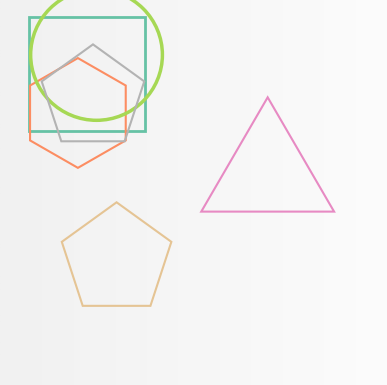[{"shape": "square", "thickness": 2, "radius": 0.74, "center": [0.224, 0.807]}, {"shape": "hexagon", "thickness": 1.5, "radius": 0.71, "center": [0.201, 0.707]}, {"shape": "triangle", "thickness": 1.5, "radius": 0.99, "center": [0.691, 0.549]}, {"shape": "circle", "thickness": 2.5, "radius": 0.85, "center": [0.249, 0.858]}, {"shape": "pentagon", "thickness": 1.5, "radius": 0.74, "center": [0.301, 0.326]}, {"shape": "pentagon", "thickness": 1.5, "radius": 0.7, "center": [0.24, 0.746]}]